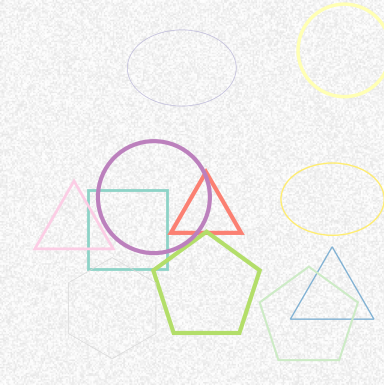[{"shape": "square", "thickness": 2, "radius": 0.51, "center": [0.331, 0.403]}, {"shape": "circle", "thickness": 2.5, "radius": 0.6, "center": [0.894, 0.869]}, {"shape": "oval", "thickness": 0.5, "radius": 0.71, "center": [0.472, 0.823]}, {"shape": "triangle", "thickness": 3, "radius": 0.53, "center": [0.535, 0.448]}, {"shape": "triangle", "thickness": 1, "radius": 0.63, "center": [0.863, 0.234]}, {"shape": "pentagon", "thickness": 3, "radius": 0.73, "center": [0.536, 0.253]}, {"shape": "triangle", "thickness": 2, "radius": 0.59, "center": [0.192, 0.412]}, {"shape": "hexagon", "thickness": 0.5, "radius": 0.66, "center": [0.291, 0.2]}, {"shape": "circle", "thickness": 3, "radius": 0.73, "center": [0.4, 0.488]}, {"shape": "pentagon", "thickness": 1.5, "radius": 0.67, "center": [0.802, 0.173]}, {"shape": "oval", "thickness": 1, "radius": 0.67, "center": [0.864, 0.483]}]